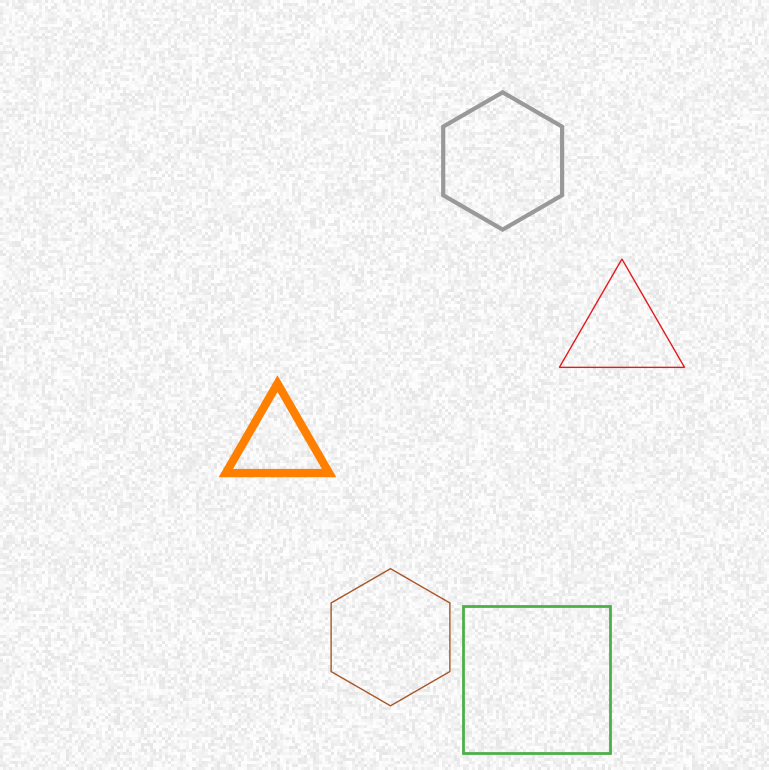[{"shape": "triangle", "thickness": 0.5, "radius": 0.47, "center": [0.808, 0.57]}, {"shape": "square", "thickness": 1, "radius": 0.48, "center": [0.697, 0.118]}, {"shape": "triangle", "thickness": 3, "radius": 0.39, "center": [0.36, 0.424]}, {"shape": "hexagon", "thickness": 0.5, "radius": 0.45, "center": [0.507, 0.172]}, {"shape": "hexagon", "thickness": 1.5, "radius": 0.45, "center": [0.653, 0.791]}]